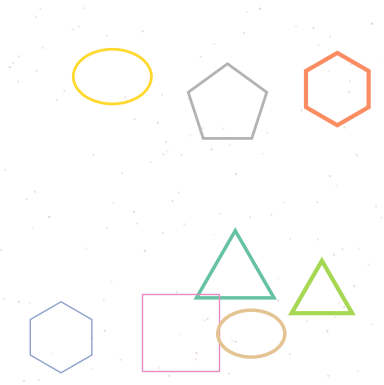[{"shape": "triangle", "thickness": 2.5, "radius": 0.58, "center": [0.611, 0.284]}, {"shape": "hexagon", "thickness": 3, "radius": 0.47, "center": [0.876, 0.769]}, {"shape": "hexagon", "thickness": 1, "radius": 0.46, "center": [0.159, 0.124]}, {"shape": "square", "thickness": 1, "radius": 0.5, "center": [0.468, 0.137]}, {"shape": "triangle", "thickness": 3, "radius": 0.45, "center": [0.836, 0.232]}, {"shape": "oval", "thickness": 2, "radius": 0.51, "center": [0.292, 0.801]}, {"shape": "oval", "thickness": 2.5, "radius": 0.44, "center": [0.653, 0.133]}, {"shape": "pentagon", "thickness": 2, "radius": 0.54, "center": [0.591, 0.727]}]